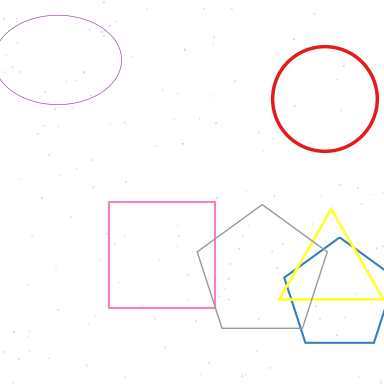[{"shape": "circle", "thickness": 2.5, "radius": 0.68, "center": [0.844, 0.743]}, {"shape": "pentagon", "thickness": 1.5, "radius": 0.76, "center": [0.882, 0.232]}, {"shape": "oval", "thickness": 0.5, "radius": 0.83, "center": [0.15, 0.844]}, {"shape": "triangle", "thickness": 2, "radius": 0.78, "center": [0.861, 0.301]}, {"shape": "square", "thickness": 1.5, "radius": 0.69, "center": [0.421, 0.338]}, {"shape": "pentagon", "thickness": 1, "radius": 0.89, "center": [0.681, 0.291]}]